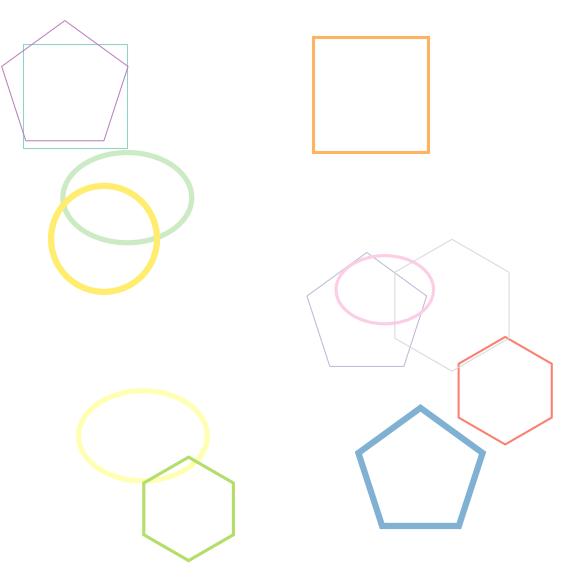[{"shape": "square", "thickness": 0.5, "radius": 0.45, "center": [0.129, 0.833]}, {"shape": "oval", "thickness": 2.5, "radius": 0.56, "center": [0.247, 0.244]}, {"shape": "pentagon", "thickness": 0.5, "radius": 0.55, "center": [0.635, 0.453]}, {"shape": "hexagon", "thickness": 1, "radius": 0.47, "center": [0.875, 0.323]}, {"shape": "pentagon", "thickness": 3, "radius": 0.57, "center": [0.728, 0.18]}, {"shape": "square", "thickness": 1.5, "radius": 0.5, "center": [0.642, 0.836]}, {"shape": "hexagon", "thickness": 1.5, "radius": 0.45, "center": [0.327, 0.118]}, {"shape": "oval", "thickness": 1.5, "radius": 0.42, "center": [0.666, 0.497]}, {"shape": "hexagon", "thickness": 0.5, "radius": 0.57, "center": [0.783, 0.471]}, {"shape": "pentagon", "thickness": 0.5, "radius": 0.58, "center": [0.112, 0.848]}, {"shape": "oval", "thickness": 2.5, "radius": 0.56, "center": [0.22, 0.657]}, {"shape": "circle", "thickness": 3, "radius": 0.46, "center": [0.18, 0.586]}]